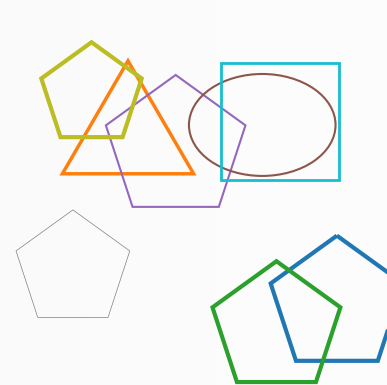[{"shape": "pentagon", "thickness": 3, "radius": 0.9, "center": [0.869, 0.208]}, {"shape": "triangle", "thickness": 2.5, "radius": 0.98, "center": [0.33, 0.646]}, {"shape": "pentagon", "thickness": 3, "radius": 0.87, "center": [0.713, 0.148]}, {"shape": "pentagon", "thickness": 1.5, "radius": 0.95, "center": [0.453, 0.616]}, {"shape": "oval", "thickness": 1.5, "radius": 0.95, "center": [0.677, 0.675]}, {"shape": "pentagon", "thickness": 0.5, "radius": 0.77, "center": [0.188, 0.301]}, {"shape": "pentagon", "thickness": 3, "radius": 0.68, "center": [0.236, 0.754]}, {"shape": "square", "thickness": 2, "radius": 0.76, "center": [0.724, 0.684]}]